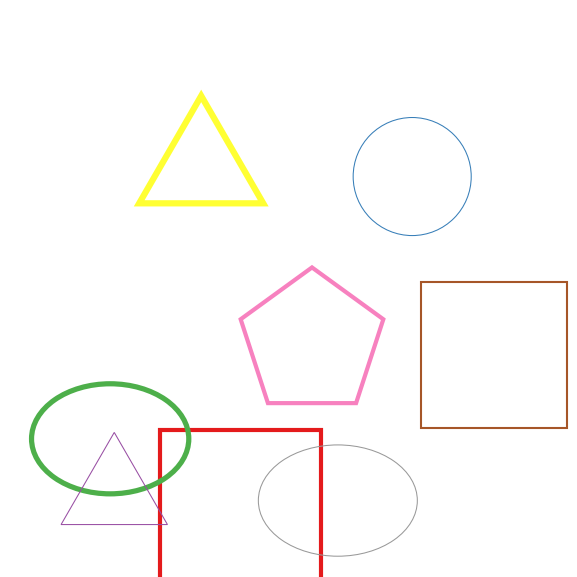[{"shape": "square", "thickness": 2, "radius": 0.69, "center": [0.416, 0.116]}, {"shape": "circle", "thickness": 0.5, "radius": 0.51, "center": [0.714, 0.693]}, {"shape": "oval", "thickness": 2.5, "radius": 0.68, "center": [0.191, 0.239]}, {"shape": "triangle", "thickness": 0.5, "radius": 0.53, "center": [0.198, 0.144]}, {"shape": "triangle", "thickness": 3, "radius": 0.62, "center": [0.348, 0.709]}, {"shape": "square", "thickness": 1, "radius": 0.63, "center": [0.856, 0.384]}, {"shape": "pentagon", "thickness": 2, "radius": 0.65, "center": [0.54, 0.406]}, {"shape": "oval", "thickness": 0.5, "radius": 0.69, "center": [0.585, 0.132]}]